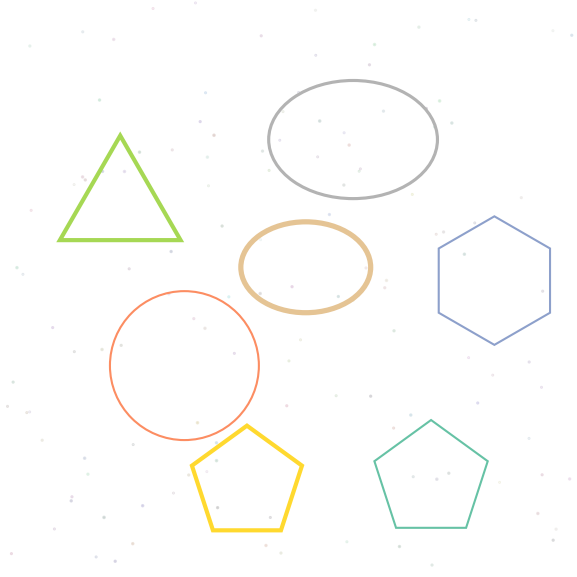[{"shape": "pentagon", "thickness": 1, "radius": 0.52, "center": [0.746, 0.169]}, {"shape": "circle", "thickness": 1, "radius": 0.64, "center": [0.319, 0.366]}, {"shape": "hexagon", "thickness": 1, "radius": 0.56, "center": [0.856, 0.513]}, {"shape": "triangle", "thickness": 2, "radius": 0.6, "center": [0.208, 0.644]}, {"shape": "pentagon", "thickness": 2, "radius": 0.5, "center": [0.428, 0.162]}, {"shape": "oval", "thickness": 2.5, "radius": 0.56, "center": [0.529, 0.536]}, {"shape": "oval", "thickness": 1.5, "radius": 0.73, "center": [0.611, 0.757]}]